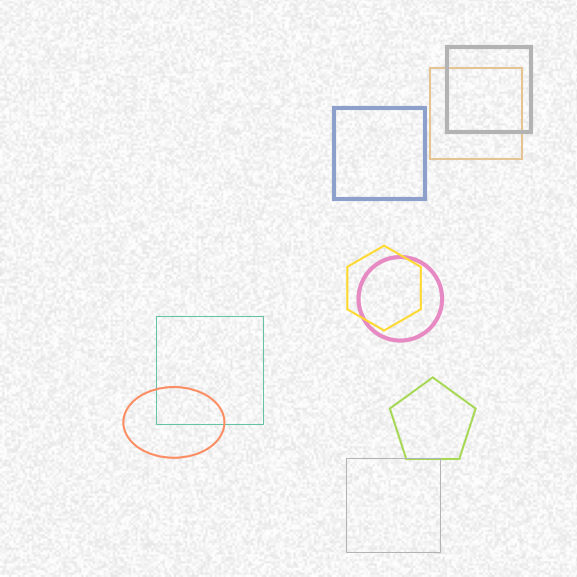[{"shape": "square", "thickness": 0.5, "radius": 0.46, "center": [0.363, 0.358]}, {"shape": "oval", "thickness": 1, "radius": 0.44, "center": [0.301, 0.268]}, {"shape": "square", "thickness": 2, "radius": 0.39, "center": [0.657, 0.733]}, {"shape": "circle", "thickness": 2, "radius": 0.36, "center": [0.693, 0.482]}, {"shape": "pentagon", "thickness": 1, "radius": 0.39, "center": [0.749, 0.268]}, {"shape": "hexagon", "thickness": 1, "radius": 0.37, "center": [0.665, 0.5]}, {"shape": "square", "thickness": 1, "radius": 0.4, "center": [0.824, 0.802]}, {"shape": "square", "thickness": 2, "radius": 0.37, "center": [0.847, 0.844]}, {"shape": "square", "thickness": 0.5, "radius": 0.41, "center": [0.68, 0.125]}]